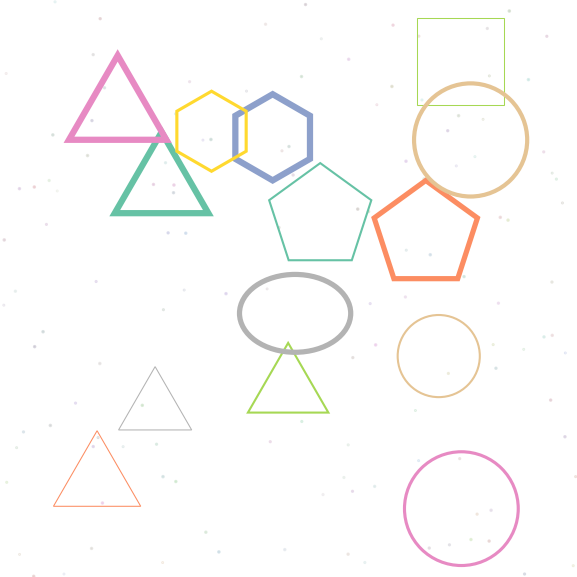[{"shape": "triangle", "thickness": 3, "radius": 0.47, "center": [0.28, 0.677]}, {"shape": "pentagon", "thickness": 1, "radius": 0.46, "center": [0.555, 0.624]}, {"shape": "pentagon", "thickness": 2.5, "radius": 0.47, "center": [0.737, 0.593]}, {"shape": "triangle", "thickness": 0.5, "radius": 0.44, "center": [0.168, 0.166]}, {"shape": "hexagon", "thickness": 3, "radius": 0.37, "center": [0.472, 0.761]}, {"shape": "triangle", "thickness": 3, "radius": 0.49, "center": [0.204, 0.806]}, {"shape": "circle", "thickness": 1.5, "radius": 0.49, "center": [0.799, 0.118]}, {"shape": "square", "thickness": 0.5, "radius": 0.38, "center": [0.798, 0.893]}, {"shape": "triangle", "thickness": 1, "radius": 0.4, "center": [0.499, 0.325]}, {"shape": "hexagon", "thickness": 1.5, "radius": 0.35, "center": [0.366, 0.772]}, {"shape": "circle", "thickness": 2, "radius": 0.49, "center": [0.815, 0.757]}, {"shape": "circle", "thickness": 1, "radius": 0.36, "center": [0.76, 0.383]}, {"shape": "oval", "thickness": 2.5, "radius": 0.48, "center": [0.511, 0.457]}, {"shape": "triangle", "thickness": 0.5, "radius": 0.37, "center": [0.269, 0.291]}]